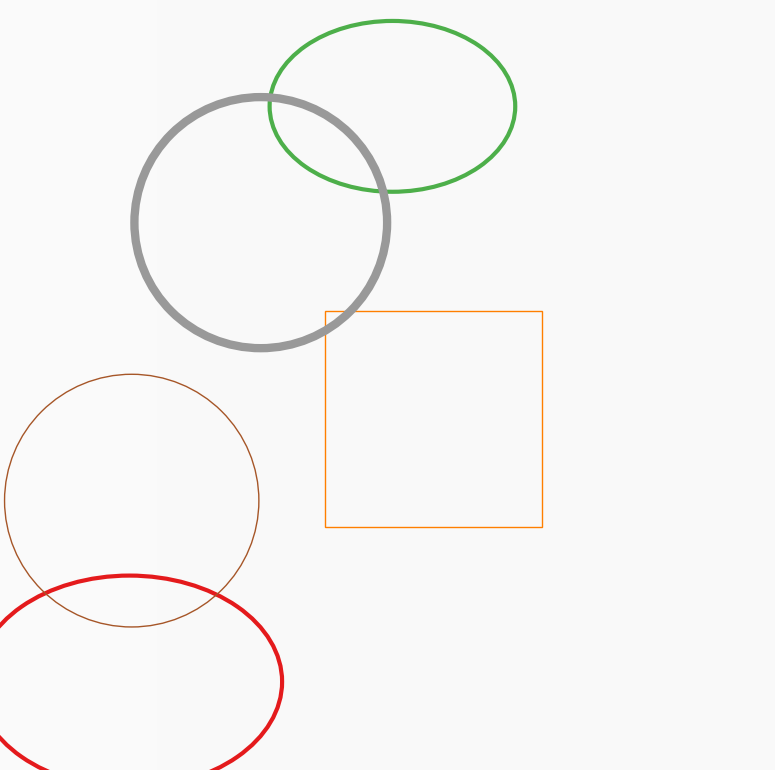[{"shape": "oval", "thickness": 1.5, "radius": 0.98, "center": [0.167, 0.115]}, {"shape": "oval", "thickness": 1.5, "radius": 0.79, "center": [0.506, 0.862]}, {"shape": "square", "thickness": 0.5, "radius": 0.7, "center": [0.56, 0.456]}, {"shape": "circle", "thickness": 0.5, "radius": 0.82, "center": [0.17, 0.35]}, {"shape": "circle", "thickness": 3, "radius": 0.82, "center": [0.336, 0.711]}]